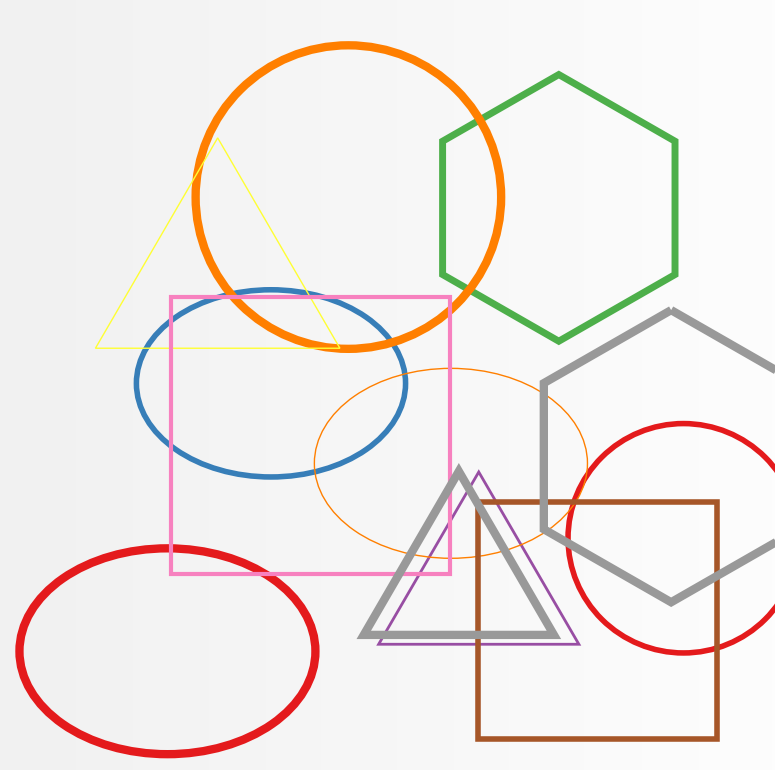[{"shape": "oval", "thickness": 3, "radius": 0.95, "center": [0.216, 0.154]}, {"shape": "circle", "thickness": 2, "radius": 0.74, "center": [0.882, 0.301]}, {"shape": "oval", "thickness": 2, "radius": 0.87, "center": [0.35, 0.502]}, {"shape": "hexagon", "thickness": 2.5, "radius": 0.87, "center": [0.721, 0.73]}, {"shape": "triangle", "thickness": 1, "radius": 0.75, "center": [0.618, 0.238]}, {"shape": "oval", "thickness": 0.5, "radius": 0.88, "center": [0.582, 0.398]}, {"shape": "circle", "thickness": 3, "radius": 0.99, "center": [0.45, 0.744]}, {"shape": "triangle", "thickness": 0.5, "radius": 0.91, "center": [0.281, 0.639]}, {"shape": "square", "thickness": 2, "radius": 0.77, "center": [0.771, 0.194]}, {"shape": "square", "thickness": 1.5, "radius": 0.9, "center": [0.4, 0.434]}, {"shape": "triangle", "thickness": 3, "radius": 0.71, "center": [0.592, 0.246]}, {"shape": "hexagon", "thickness": 3, "radius": 0.95, "center": [0.866, 0.408]}]